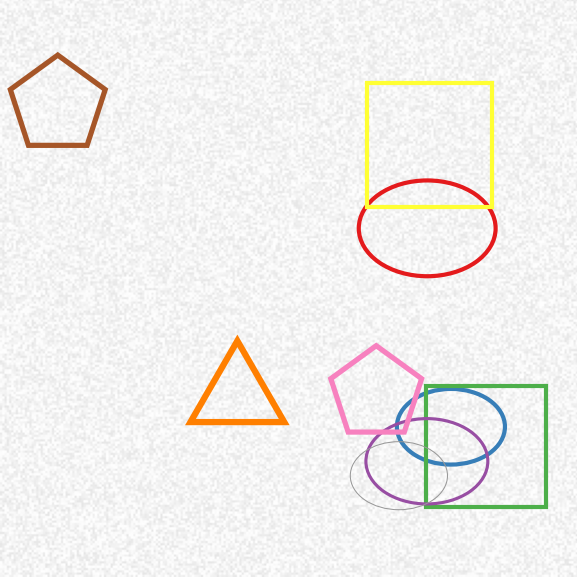[{"shape": "oval", "thickness": 2, "radius": 0.59, "center": [0.74, 0.604]}, {"shape": "oval", "thickness": 2, "radius": 0.47, "center": [0.781, 0.26]}, {"shape": "square", "thickness": 2, "radius": 0.52, "center": [0.842, 0.226]}, {"shape": "oval", "thickness": 1.5, "radius": 0.53, "center": [0.739, 0.2]}, {"shape": "triangle", "thickness": 3, "radius": 0.47, "center": [0.411, 0.315]}, {"shape": "square", "thickness": 2, "radius": 0.54, "center": [0.743, 0.748]}, {"shape": "pentagon", "thickness": 2.5, "radius": 0.43, "center": [0.1, 0.817]}, {"shape": "pentagon", "thickness": 2.5, "radius": 0.41, "center": [0.651, 0.318]}, {"shape": "oval", "thickness": 0.5, "radius": 0.42, "center": [0.691, 0.175]}]